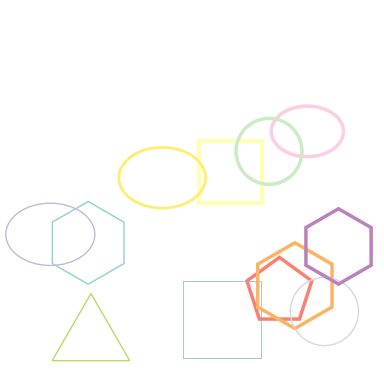[{"shape": "hexagon", "thickness": 1, "radius": 0.54, "center": [0.229, 0.369]}, {"shape": "square", "thickness": 3, "radius": 0.41, "center": [0.598, 0.553]}, {"shape": "oval", "thickness": 1, "radius": 0.58, "center": [0.131, 0.391]}, {"shape": "pentagon", "thickness": 2.5, "radius": 0.44, "center": [0.726, 0.243]}, {"shape": "square", "thickness": 0.5, "radius": 0.5, "center": [0.577, 0.17]}, {"shape": "hexagon", "thickness": 2.5, "radius": 0.56, "center": [0.766, 0.258]}, {"shape": "triangle", "thickness": 1, "radius": 0.58, "center": [0.236, 0.121]}, {"shape": "oval", "thickness": 2.5, "radius": 0.47, "center": [0.798, 0.659]}, {"shape": "circle", "thickness": 1, "radius": 0.44, "center": [0.843, 0.191]}, {"shape": "hexagon", "thickness": 2.5, "radius": 0.49, "center": [0.879, 0.36]}, {"shape": "circle", "thickness": 2.5, "radius": 0.43, "center": [0.699, 0.607]}, {"shape": "oval", "thickness": 2, "radius": 0.56, "center": [0.421, 0.538]}]